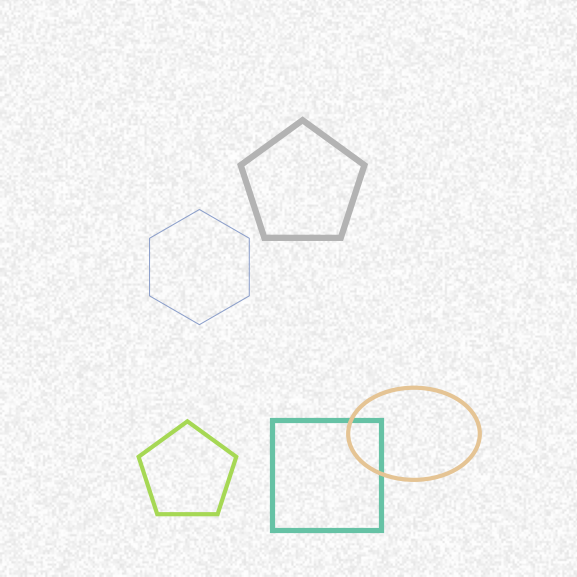[{"shape": "square", "thickness": 2.5, "radius": 0.47, "center": [0.566, 0.177]}, {"shape": "hexagon", "thickness": 0.5, "radius": 0.5, "center": [0.345, 0.537]}, {"shape": "pentagon", "thickness": 2, "radius": 0.44, "center": [0.325, 0.181]}, {"shape": "oval", "thickness": 2, "radius": 0.57, "center": [0.717, 0.248]}, {"shape": "pentagon", "thickness": 3, "radius": 0.56, "center": [0.524, 0.678]}]